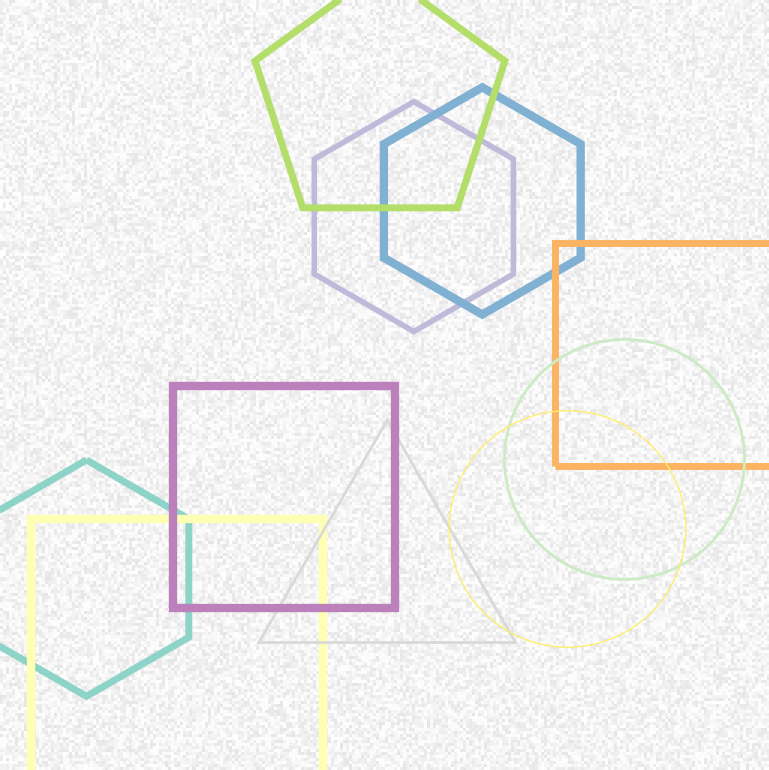[{"shape": "hexagon", "thickness": 2.5, "radius": 0.77, "center": [0.112, 0.249]}, {"shape": "square", "thickness": 3, "radius": 0.95, "center": [0.23, 0.135]}, {"shape": "hexagon", "thickness": 2, "radius": 0.75, "center": [0.537, 0.719]}, {"shape": "hexagon", "thickness": 3, "radius": 0.74, "center": [0.626, 0.739]}, {"shape": "square", "thickness": 2.5, "radius": 0.73, "center": [0.866, 0.54]}, {"shape": "pentagon", "thickness": 2.5, "radius": 0.85, "center": [0.493, 0.868]}, {"shape": "triangle", "thickness": 1, "radius": 0.96, "center": [0.503, 0.262]}, {"shape": "square", "thickness": 3, "radius": 0.72, "center": [0.369, 0.355]}, {"shape": "circle", "thickness": 1, "radius": 0.78, "center": [0.811, 0.403]}, {"shape": "circle", "thickness": 0.5, "radius": 0.77, "center": [0.737, 0.313]}]